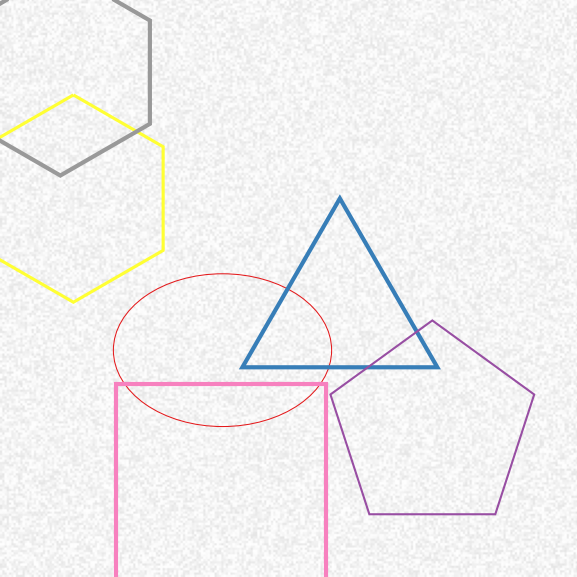[{"shape": "oval", "thickness": 0.5, "radius": 0.94, "center": [0.385, 0.393]}, {"shape": "triangle", "thickness": 2, "radius": 0.97, "center": [0.589, 0.461]}, {"shape": "pentagon", "thickness": 1, "radius": 0.93, "center": [0.749, 0.259]}, {"shape": "hexagon", "thickness": 1.5, "radius": 0.9, "center": [0.127, 0.655]}, {"shape": "square", "thickness": 2, "radius": 0.91, "center": [0.383, 0.152]}, {"shape": "hexagon", "thickness": 2, "radius": 0.89, "center": [0.105, 0.874]}]